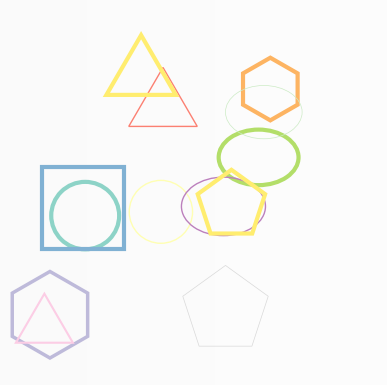[{"shape": "circle", "thickness": 3, "radius": 0.44, "center": [0.22, 0.44]}, {"shape": "circle", "thickness": 1, "radius": 0.41, "center": [0.415, 0.45]}, {"shape": "hexagon", "thickness": 2.5, "radius": 0.56, "center": [0.129, 0.182]}, {"shape": "triangle", "thickness": 1, "radius": 0.51, "center": [0.421, 0.723]}, {"shape": "square", "thickness": 3, "radius": 0.53, "center": [0.215, 0.46]}, {"shape": "hexagon", "thickness": 3, "radius": 0.41, "center": [0.698, 0.769]}, {"shape": "oval", "thickness": 3, "radius": 0.52, "center": [0.667, 0.591]}, {"shape": "triangle", "thickness": 1.5, "radius": 0.42, "center": [0.115, 0.152]}, {"shape": "pentagon", "thickness": 0.5, "radius": 0.58, "center": [0.582, 0.195]}, {"shape": "oval", "thickness": 1, "radius": 0.54, "center": [0.577, 0.464]}, {"shape": "oval", "thickness": 0.5, "radius": 0.49, "center": [0.681, 0.709]}, {"shape": "pentagon", "thickness": 3, "radius": 0.46, "center": [0.597, 0.467]}, {"shape": "triangle", "thickness": 3, "radius": 0.52, "center": [0.364, 0.805]}]